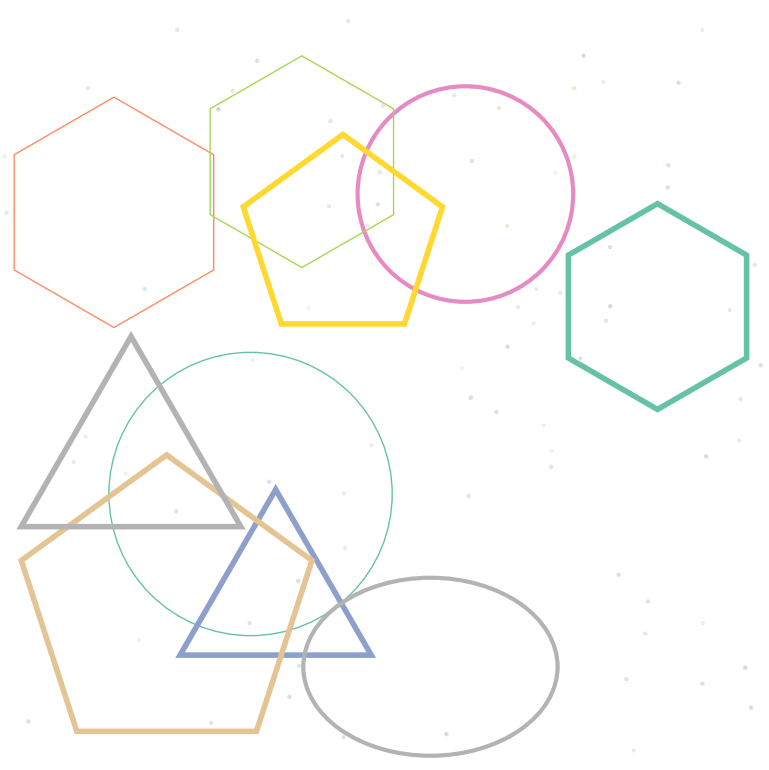[{"shape": "hexagon", "thickness": 2, "radius": 0.67, "center": [0.854, 0.602]}, {"shape": "circle", "thickness": 0.5, "radius": 0.92, "center": [0.325, 0.358]}, {"shape": "hexagon", "thickness": 0.5, "radius": 0.75, "center": [0.148, 0.724]}, {"shape": "triangle", "thickness": 2, "radius": 0.72, "center": [0.358, 0.221]}, {"shape": "circle", "thickness": 1.5, "radius": 0.7, "center": [0.604, 0.748]}, {"shape": "hexagon", "thickness": 0.5, "radius": 0.69, "center": [0.392, 0.79]}, {"shape": "pentagon", "thickness": 2, "radius": 0.68, "center": [0.445, 0.689]}, {"shape": "pentagon", "thickness": 2, "radius": 0.99, "center": [0.216, 0.211]}, {"shape": "triangle", "thickness": 2, "radius": 0.82, "center": [0.17, 0.398]}, {"shape": "oval", "thickness": 1.5, "radius": 0.83, "center": [0.559, 0.134]}]